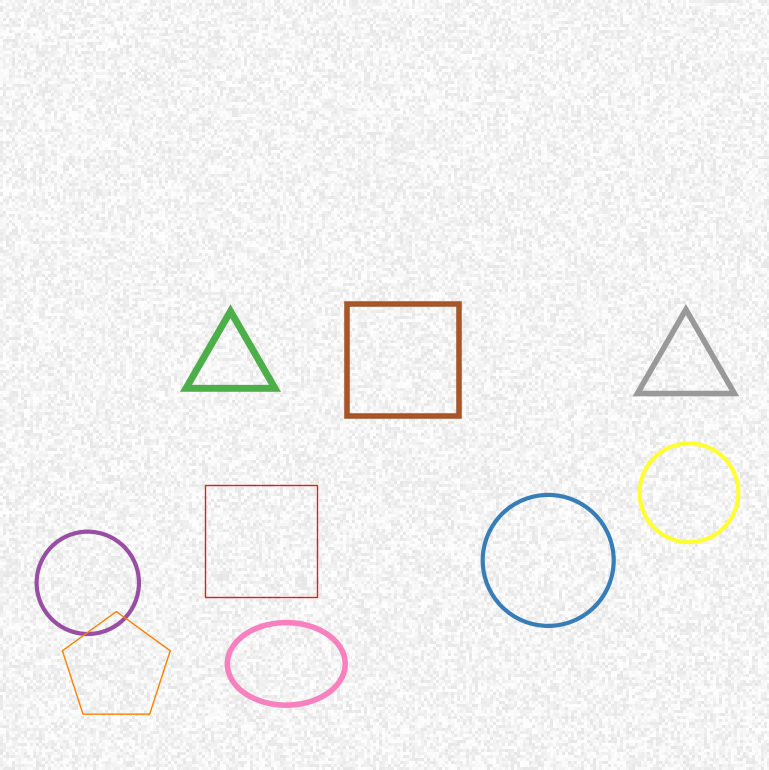[{"shape": "square", "thickness": 0.5, "radius": 0.36, "center": [0.339, 0.297]}, {"shape": "circle", "thickness": 1.5, "radius": 0.43, "center": [0.712, 0.272]}, {"shape": "triangle", "thickness": 2.5, "radius": 0.33, "center": [0.299, 0.529]}, {"shape": "circle", "thickness": 1.5, "radius": 0.33, "center": [0.114, 0.243]}, {"shape": "pentagon", "thickness": 0.5, "radius": 0.37, "center": [0.151, 0.132]}, {"shape": "circle", "thickness": 1.5, "radius": 0.32, "center": [0.895, 0.36]}, {"shape": "square", "thickness": 2, "radius": 0.36, "center": [0.523, 0.533]}, {"shape": "oval", "thickness": 2, "radius": 0.38, "center": [0.372, 0.138]}, {"shape": "triangle", "thickness": 2, "radius": 0.36, "center": [0.891, 0.525]}]